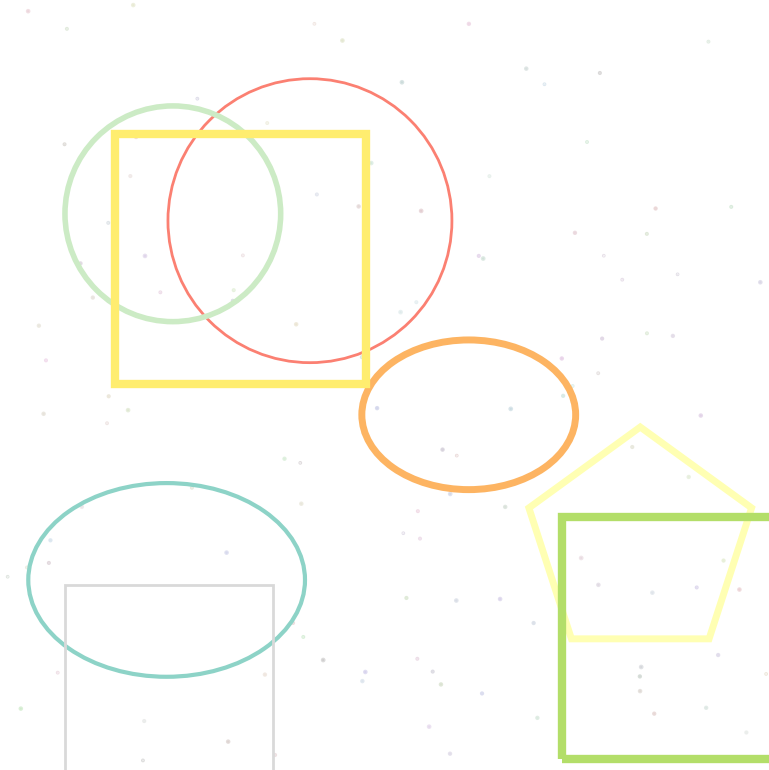[{"shape": "oval", "thickness": 1.5, "radius": 0.9, "center": [0.216, 0.247]}, {"shape": "pentagon", "thickness": 2.5, "radius": 0.76, "center": [0.831, 0.293]}, {"shape": "circle", "thickness": 1, "radius": 0.92, "center": [0.403, 0.713]}, {"shape": "oval", "thickness": 2.5, "radius": 0.69, "center": [0.609, 0.461]}, {"shape": "square", "thickness": 3, "radius": 0.79, "center": [0.887, 0.172]}, {"shape": "square", "thickness": 1, "radius": 0.67, "center": [0.219, 0.106]}, {"shape": "circle", "thickness": 2, "radius": 0.7, "center": [0.224, 0.722]}, {"shape": "square", "thickness": 3, "radius": 0.81, "center": [0.313, 0.663]}]